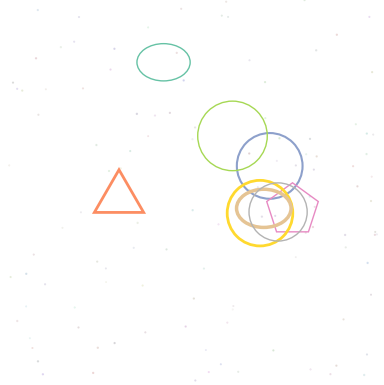[{"shape": "oval", "thickness": 1, "radius": 0.35, "center": [0.425, 0.838]}, {"shape": "triangle", "thickness": 2, "radius": 0.37, "center": [0.309, 0.485]}, {"shape": "circle", "thickness": 1.5, "radius": 0.43, "center": [0.701, 0.569]}, {"shape": "pentagon", "thickness": 1, "radius": 0.35, "center": [0.76, 0.455]}, {"shape": "circle", "thickness": 1, "radius": 0.45, "center": [0.604, 0.647]}, {"shape": "circle", "thickness": 2, "radius": 0.43, "center": [0.675, 0.446]}, {"shape": "oval", "thickness": 2.5, "radius": 0.35, "center": [0.685, 0.459]}, {"shape": "circle", "thickness": 1, "radius": 0.38, "center": [0.722, 0.449]}]